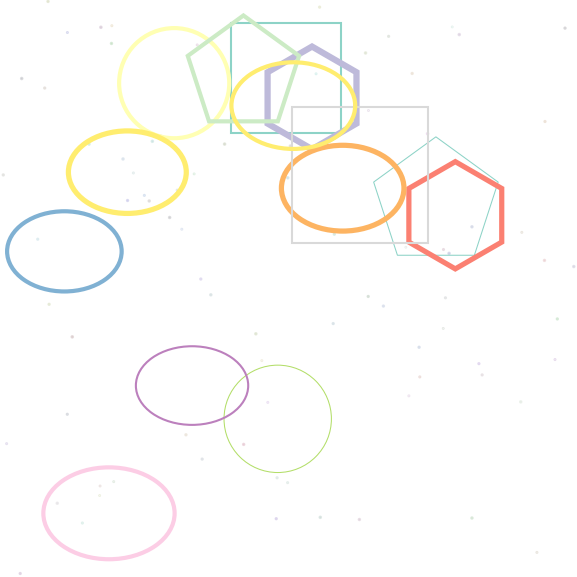[{"shape": "pentagon", "thickness": 0.5, "radius": 0.57, "center": [0.755, 0.649]}, {"shape": "square", "thickness": 1, "radius": 0.48, "center": [0.496, 0.864]}, {"shape": "circle", "thickness": 2, "radius": 0.48, "center": [0.302, 0.855]}, {"shape": "hexagon", "thickness": 3, "radius": 0.44, "center": [0.54, 0.83]}, {"shape": "hexagon", "thickness": 2.5, "radius": 0.46, "center": [0.788, 0.626]}, {"shape": "oval", "thickness": 2, "radius": 0.5, "center": [0.111, 0.564]}, {"shape": "oval", "thickness": 2.5, "radius": 0.53, "center": [0.593, 0.673]}, {"shape": "circle", "thickness": 0.5, "radius": 0.46, "center": [0.481, 0.274]}, {"shape": "oval", "thickness": 2, "radius": 0.57, "center": [0.189, 0.11]}, {"shape": "square", "thickness": 1, "radius": 0.59, "center": [0.623, 0.696]}, {"shape": "oval", "thickness": 1, "radius": 0.49, "center": [0.333, 0.331]}, {"shape": "pentagon", "thickness": 2, "radius": 0.51, "center": [0.422, 0.871]}, {"shape": "oval", "thickness": 2.5, "radius": 0.51, "center": [0.221, 0.701]}, {"shape": "oval", "thickness": 2, "radius": 0.54, "center": [0.508, 0.816]}]